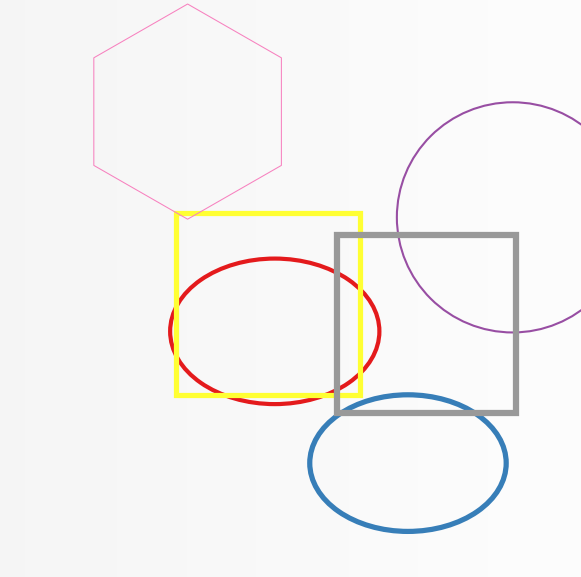[{"shape": "oval", "thickness": 2, "radius": 0.9, "center": [0.473, 0.425]}, {"shape": "oval", "thickness": 2.5, "radius": 0.84, "center": [0.702, 0.197]}, {"shape": "circle", "thickness": 1, "radius": 1.0, "center": [0.882, 0.623]}, {"shape": "square", "thickness": 2.5, "radius": 0.79, "center": [0.461, 0.473]}, {"shape": "hexagon", "thickness": 0.5, "radius": 0.93, "center": [0.323, 0.806]}, {"shape": "square", "thickness": 3, "radius": 0.77, "center": [0.733, 0.438]}]